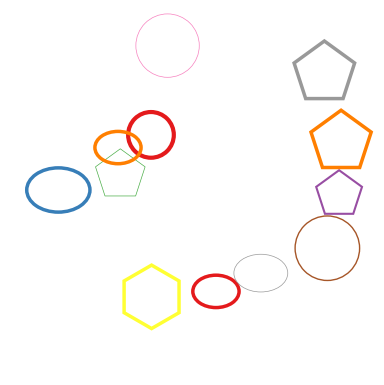[{"shape": "circle", "thickness": 3, "radius": 0.3, "center": [0.392, 0.65]}, {"shape": "oval", "thickness": 2.5, "radius": 0.3, "center": [0.561, 0.243]}, {"shape": "oval", "thickness": 2.5, "radius": 0.41, "center": [0.152, 0.507]}, {"shape": "pentagon", "thickness": 0.5, "radius": 0.34, "center": [0.312, 0.546]}, {"shape": "pentagon", "thickness": 1.5, "radius": 0.31, "center": [0.881, 0.495]}, {"shape": "oval", "thickness": 2.5, "radius": 0.3, "center": [0.306, 0.617]}, {"shape": "pentagon", "thickness": 2.5, "radius": 0.41, "center": [0.886, 0.631]}, {"shape": "hexagon", "thickness": 2.5, "radius": 0.41, "center": [0.394, 0.229]}, {"shape": "circle", "thickness": 1, "radius": 0.42, "center": [0.85, 0.355]}, {"shape": "circle", "thickness": 0.5, "radius": 0.41, "center": [0.435, 0.882]}, {"shape": "pentagon", "thickness": 2.5, "radius": 0.41, "center": [0.843, 0.811]}, {"shape": "oval", "thickness": 0.5, "radius": 0.35, "center": [0.677, 0.291]}]